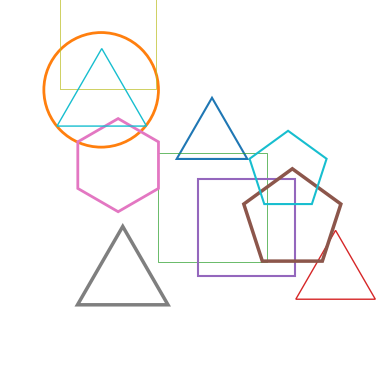[{"shape": "triangle", "thickness": 1.5, "radius": 0.53, "center": [0.551, 0.64]}, {"shape": "circle", "thickness": 2, "radius": 0.74, "center": [0.263, 0.767]}, {"shape": "square", "thickness": 0.5, "radius": 0.7, "center": [0.552, 0.461]}, {"shape": "triangle", "thickness": 1, "radius": 0.6, "center": [0.872, 0.282]}, {"shape": "square", "thickness": 1.5, "radius": 0.63, "center": [0.641, 0.409]}, {"shape": "pentagon", "thickness": 2.5, "radius": 0.66, "center": [0.759, 0.429]}, {"shape": "hexagon", "thickness": 2, "radius": 0.6, "center": [0.307, 0.571]}, {"shape": "triangle", "thickness": 2.5, "radius": 0.68, "center": [0.319, 0.276]}, {"shape": "square", "thickness": 0.5, "radius": 0.62, "center": [0.281, 0.893]}, {"shape": "pentagon", "thickness": 1.5, "radius": 0.53, "center": [0.748, 0.555]}, {"shape": "triangle", "thickness": 1, "radius": 0.67, "center": [0.264, 0.74]}]